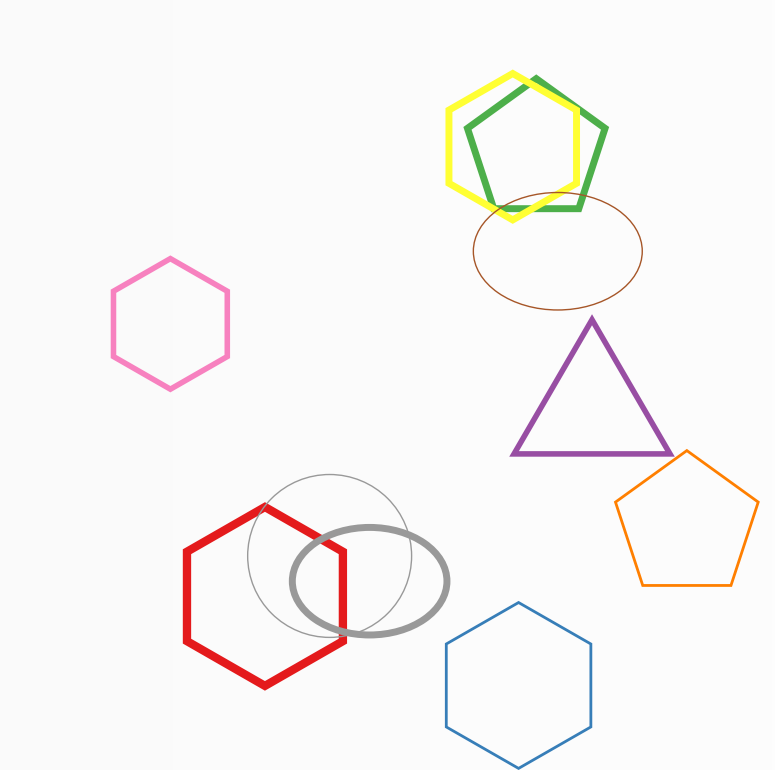[{"shape": "hexagon", "thickness": 3, "radius": 0.58, "center": [0.342, 0.225]}, {"shape": "hexagon", "thickness": 1, "radius": 0.54, "center": [0.669, 0.11]}, {"shape": "pentagon", "thickness": 2.5, "radius": 0.47, "center": [0.692, 0.804]}, {"shape": "triangle", "thickness": 2, "radius": 0.58, "center": [0.764, 0.469]}, {"shape": "pentagon", "thickness": 1, "radius": 0.48, "center": [0.886, 0.318]}, {"shape": "hexagon", "thickness": 2.5, "radius": 0.48, "center": [0.662, 0.809]}, {"shape": "oval", "thickness": 0.5, "radius": 0.54, "center": [0.72, 0.674]}, {"shape": "hexagon", "thickness": 2, "radius": 0.42, "center": [0.22, 0.579]}, {"shape": "oval", "thickness": 2.5, "radius": 0.5, "center": [0.477, 0.245]}, {"shape": "circle", "thickness": 0.5, "radius": 0.53, "center": [0.425, 0.278]}]